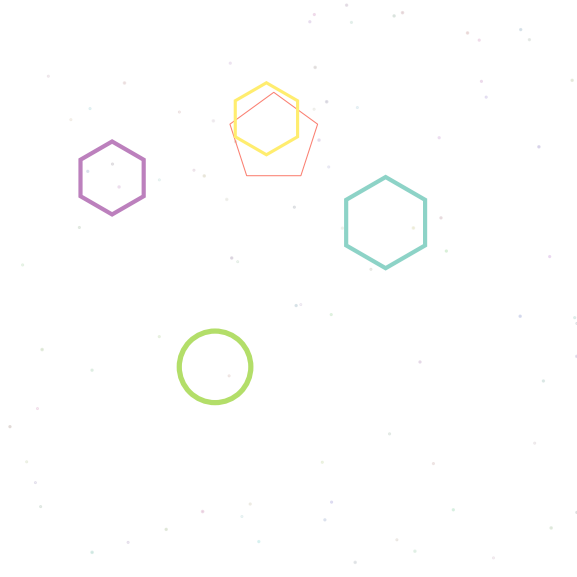[{"shape": "hexagon", "thickness": 2, "radius": 0.39, "center": [0.668, 0.614]}, {"shape": "pentagon", "thickness": 0.5, "radius": 0.4, "center": [0.474, 0.759]}, {"shape": "circle", "thickness": 2.5, "radius": 0.31, "center": [0.372, 0.364]}, {"shape": "hexagon", "thickness": 2, "radius": 0.32, "center": [0.194, 0.691]}, {"shape": "hexagon", "thickness": 1.5, "radius": 0.31, "center": [0.461, 0.793]}]